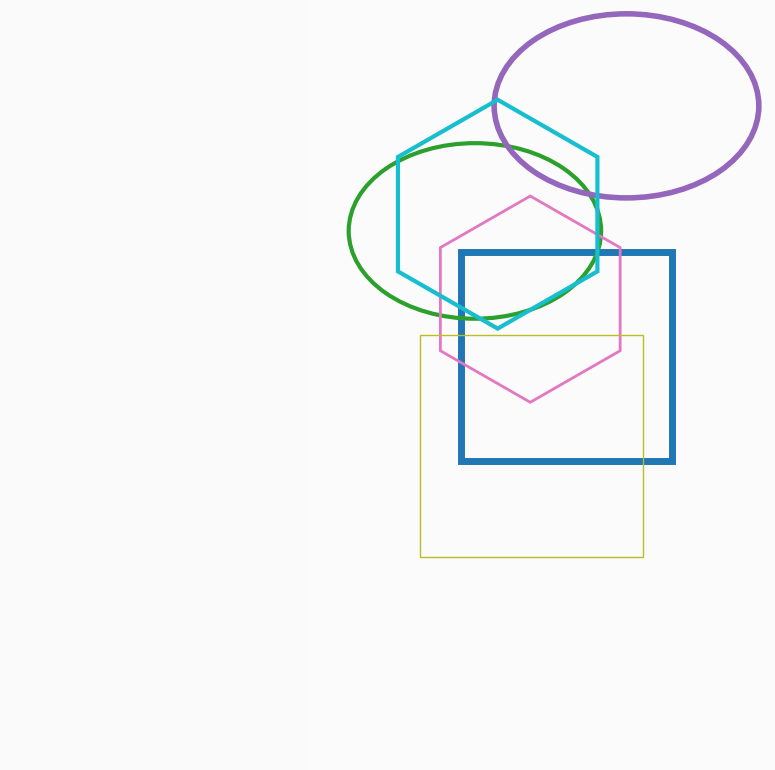[{"shape": "square", "thickness": 2.5, "radius": 0.68, "center": [0.731, 0.537]}, {"shape": "oval", "thickness": 1.5, "radius": 0.81, "center": [0.613, 0.7]}, {"shape": "oval", "thickness": 2, "radius": 0.85, "center": [0.808, 0.863]}, {"shape": "hexagon", "thickness": 1, "radius": 0.67, "center": [0.684, 0.611]}, {"shape": "square", "thickness": 0.5, "radius": 0.72, "center": [0.686, 0.421]}, {"shape": "hexagon", "thickness": 1.5, "radius": 0.74, "center": [0.642, 0.722]}]